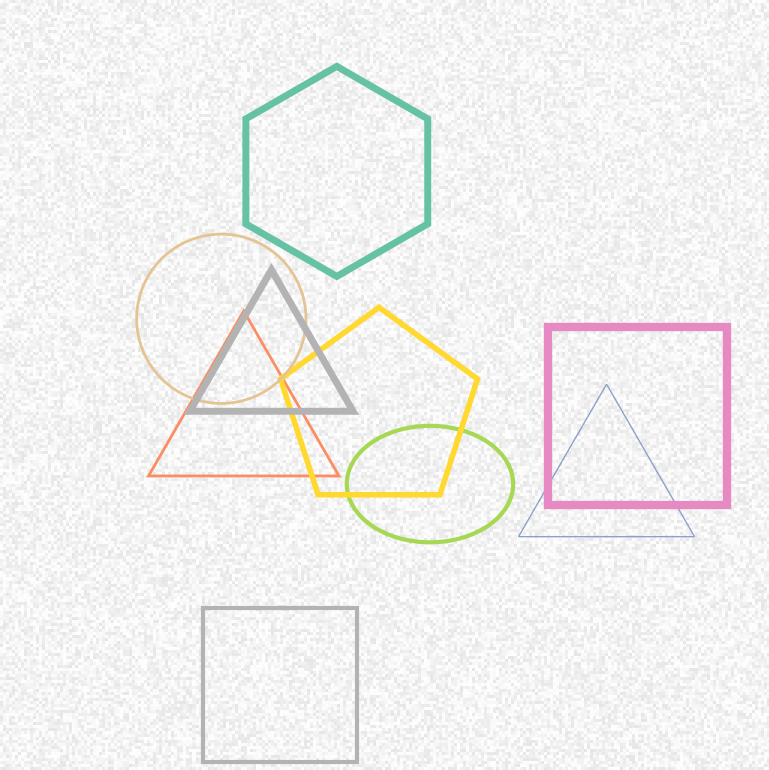[{"shape": "hexagon", "thickness": 2.5, "radius": 0.68, "center": [0.437, 0.777]}, {"shape": "triangle", "thickness": 1, "radius": 0.71, "center": [0.317, 0.453]}, {"shape": "triangle", "thickness": 0.5, "radius": 0.66, "center": [0.788, 0.369]}, {"shape": "square", "thickness": 3, "radius": 0.58, "center": [0.828, 0.46]}, {"shape": "oval", "thickness": 1.5, "radius": 0.54, "center": [0.558, 0.371]}, {"shape": "pentagon", "thickness": 2, "radius": 0.67, "center": [0.492, 0.466]}, {"shape": "circle", "thickness": 1, "radius": 0.55, "center": [0.287, 0.586]}, {"shape": "triangle", "thickness": 2.5, "radius": 0.61, "center": [0.353, 0.527]}, {"shape": "square", "thickness": 1.5, "radius": 0.5, "center": [0.364, 0.11]}]